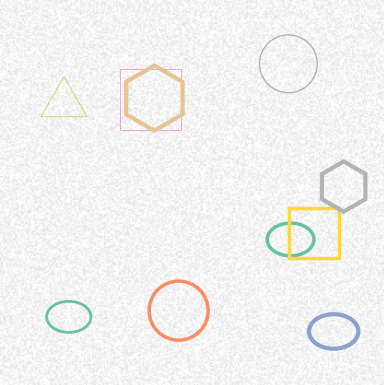[{"shape": "oval", "thickness": 2.5, "radius": 0.3, "center": [0.755, 0.378]}, {"shape": "oval", "thickness": 2, "radius": 0.29, "center": [0.179, 0.177]}, {"shape": "circle", "thickness": 2.5, "radius": 0.38, "center": [0.464, 0.193]}, {"shape": "oval", "thickness": 3, "radius": 0.32, "center": [0.867, 0.139]}, {"shape": "square", "thickness": 0.5, "radius": 0.39, "center": [0.391, 0.741]}, {"shape": "triangle", "thickness": 0.5, "radius": 0.35, "center": [0.166, 0.731]}, {"shape": "square", "thickness": 2.5, "radius": 0.33, "center": [0.815, 0.394]}, {"shape": "hexagon", "thickness": 3, "radius": 0.42, "center": [0.401, 0.745]}, {"shape": "hexagon", "thickness": 3, "radius": 0.33, "center": [0.893, 0.515]}, {"shape": "circle", "thickness": 1, "radius": 0.38, "center": [0.749, 0.834]}]